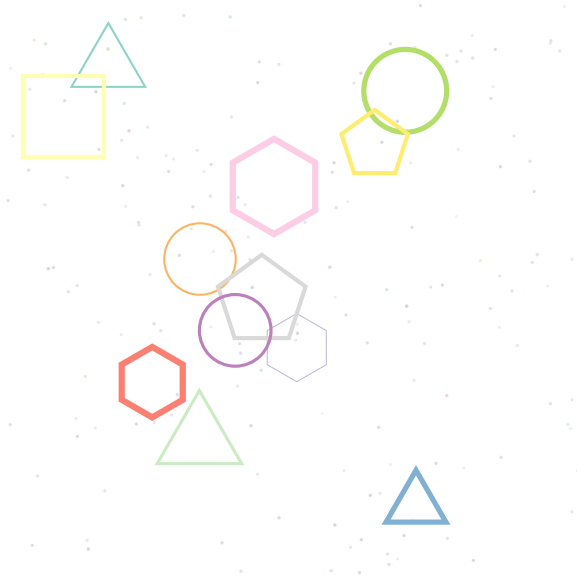[{"shape": "triangle", "thickness": 1, "radius": 0.37, "center": [0.188, 0.886]}, {"shape": "square", "thickness": 2, "radius": 0.35, "center": [0.11, 0.797]}, {"shape": "hexagon", "thickness": 0.5, "radius": 0.3, "center": [0.514, 0.397]}, {"shape": "hexagon", "thickness": 3, "radius": 0.3, "center": [0.264, 0.337]}, {"shape": "triangle", "thickness": 2.5, "radius": 0.3, "center": [0.72, 0.125]}, {"shape": "circle", "thickness": 1, "radius": 0.31, "center": [0.346, 0.551]}, {"shape": "circle", "thickness": 2.5, "radius": 0.36, "center": [0.702, 0.842]}, {"shape": "hexagon", "thickness": 3, "radius": 0.41, "center": [0.474, 0.676]}, {"shape": "pentagon", "thickness": 2, "radius": 0.4, "center": [0.453, 0.478]}, {"shape": "circle", "thickness": 1.5, "radius": 0.31, "center": [0.407, 0.427]}, {"shape": "triangle", "thickness": 1.5, "radius": 0.42, "center": [0.345, 0.239]}, {"shape": "pentagon", "thickness": 2, "radius": 0.3, "center": [0.649, 0.748]}]